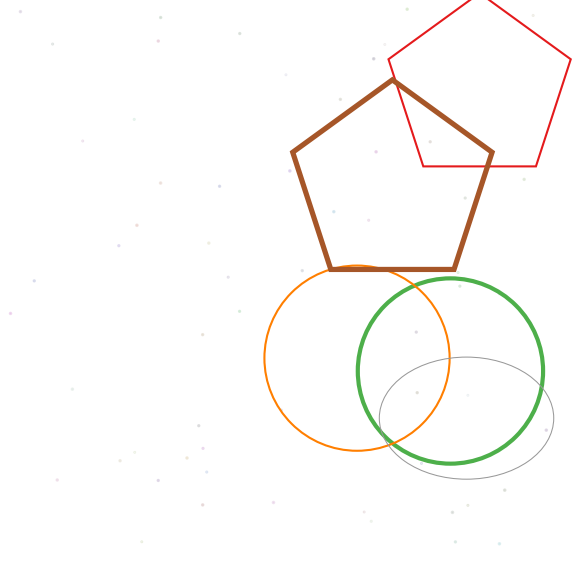[{"shape": "pentagon", "thickness": 1, "radius": 0.83, "center": [0.831, 0.845]}, {"shape": "circle", "thickness": 2, "radius": 0.8, "center": [0.78, 0.357]}, {"shape": "circle", "thickness": 1, "radius": 0.8, "center": [0.618, 0.379]}, {"shape": "pentagon", "thickness": 2.5, "radius": 0.91, "center": [0.679, 0.679]}, {"shape": "oval", "thickness": 0.5, "radius": 0.76, "center": [0.808, 0.275]}]